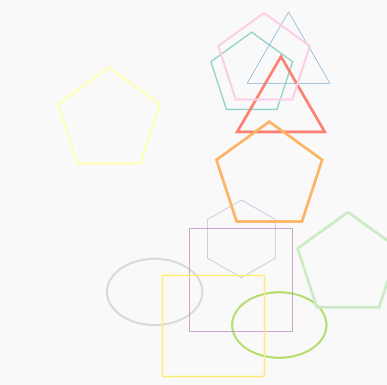[{"shape": "pentagon", "thickness": 1, "radius": 0.55, "center": [0.65, 0.805]}, {"shape": "pentagon", "thickness": 1.5, "radius": 0.69, "center": [0.281, 0.687]}, {"shape": "hexagon", "thickness": 0.5, "radius": 0.5, "center": [0.623, 0.38]}, {"shape": "triangle", "thickness": 2, "radius": 0.65, "center": [0.725, 0.723]}, {"shape": "triangle", "thickness": 0.5, "radius": 0.62, "center": [0.745, 0.845]}, {"shape": "pentagon", "thickness": 2, "radius": 0.72, "center": [0.695, 0.541]}, {"shape": "oval", "thickness": 1.5, "radius": 0.61, "center": [0.721, 0.156]}, {"shape": "pentagon", "thickness": 1.5, "radius": 0.62, "center": [0.681, 0.842]}, {"shape": "oval", "thickness": 1.5, "radius": 0.62, "center": [0.399, 0.242]}, {"shape": "square", "thickness": 0.5, "radius": 0.66, "center": [0.622, 0.274]}, {"shape": "pentagon", "thickness": 2, "radius": 0.68, "center": [0.898, 0.312]}, {"shape": "square", "thickness": 1, "radius": 0.66, "center": [0.549, 0.155]}]